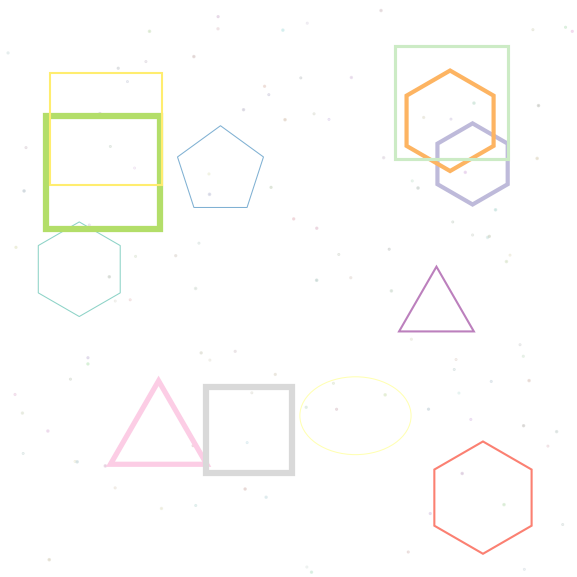[{"shape": "hexagon", "thickness": 0.5, "radius": 0.41, "center": [0.137, 0.533]}, {"shape": "oval", "thickness": 0.5, "radius": 0.48, "center": [0.616, 0.279]}, {"shape": "hexagon", "thickness": 2, "radius": 0.35, "center": [0.818, 0.715]}, {"shape": "hexagon", "thickness": 1, "radius": 0.49, "center": [0.836, 0.137]}, {"shape": "pentagon", "thickness": 0.5, "radius": 0.39, "center": [0.382, 0.703]}, {"shape": "hexagon", "thickness": 2, "radius": 0.44, "center": [0.779, 0.79]}, {"shape": "square", "thickness": 3, "radius": 0.49, "center": [0.178, 0.701]}, {"shape": "triangle", "thickness": 2.5, "radius": 0.48, "center": [0.275, 0.243]}, {"shape": "square", "thickness": 3, "radius": 0.37, "center": [0.431, 0.255]}, {"shape": "triangle", "thickness": 1, "radius": 0.37, "center": [0.756, 0.463]}, {"shape": "square", "thickness": 1.5, "radius": 0.49, "center": [0.782, 0.822]}, {"shape": "square", "thickness": 1, "radius": 0.49, "center": [0.183, 0.776]}]